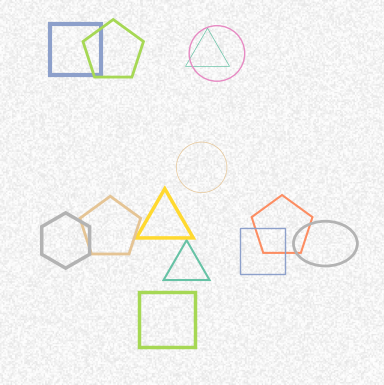[{"shape": "triangle", "thickness": 1.5, "radius": 0.34, "center": [0.485, 0.307]}, {"shape": "triangle", "thickness": 0.5, "radius": 0.33, "center": [0.539, 0.861]}, {"shape": "pentagon", "thickness": 1.5, "radius": 0.42, "center": [0.733, 0.41]}, {"shape": "square", "thickness": 3, "radius": 0.33, "center": [0.196, 0.872]}, {"shape": "square", "thickness": 1, "radius": 0.3, "center": [0.682, 0.348]}, {"shape": "circle", "thickness": 1, "radius": 0.36, "center": [0.563, 0.861]}, {"shape": "square", "thickness": 2.5, "radius": 0.36, "center": [0.434, 0.17]}, {"shape": "pentagon", "thickness": 2, "radius": 0.41, "center": [0.294, 0.867]}, {"shape": "triangle", "thickness": 2.5, "radius": 0.43, "center": [0.428, 0.425]}, {"shape": "pentagon", "thickness": 2, "radius": 0.41, "center": [0.286, 0.407]}, {"shape": "circle", "thickness": 0.5, "radius": 0.33, "center": [0.524, 0.565]}, {"shape": "hexagon", "thickness": 2.5, "radius": 0.36, "center": [0.171, 0.375]}, {"shape": "oval", "thickness": 2, "radius": 0.42, "center": [0.845, 0.367]}]